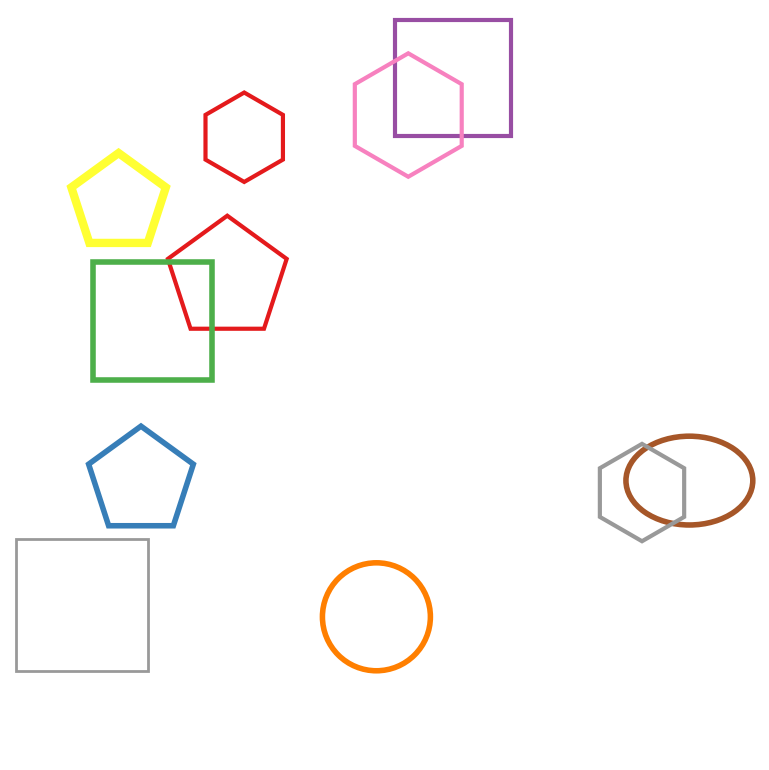[{"shape": "pentagon", "thickness": 1.5, "radius": 0.41, "center": [0.295, 0.639]}, {"shape": "hexagon", "thickness": 1.5, "radius": 0.29, "center": [0.317, 0.822]}, {"shape": "pentagon", "thickness": 2, "radius": 0.36, "center": [0.183, 0.375]}, {"shape": "square", "thickness": 2, "radius": 0.38, "center": [0.198, 0.583]}, {"shape": "square", "thickness": 1.5, "radius": 0.38, "center": [0.589, 0.899]}, {"shape": "circle", "thickness": 2, "radius": 0.35, "center": [0.489, 0.199]}, {"shape": "pentagon", "thickness": 3, "radius": 0.32, "center": [0.154, 0.737]}, {"shape": "oval", "thickness": 2, "radius": 0.41, "center": [0.895, 0.376]}, {"shape": "hexagon", "thickness": 1.5, "radius": 0.4, "center": [0.53, 0.851]}, {"shape": "square", "thickness": 1, "radius": 0.43, "center": [0.106, 0.214]}, {"shape": "hexagon", "thickness": 1.5, "radius": 0.32, "center": [0.834, 0.36]}]